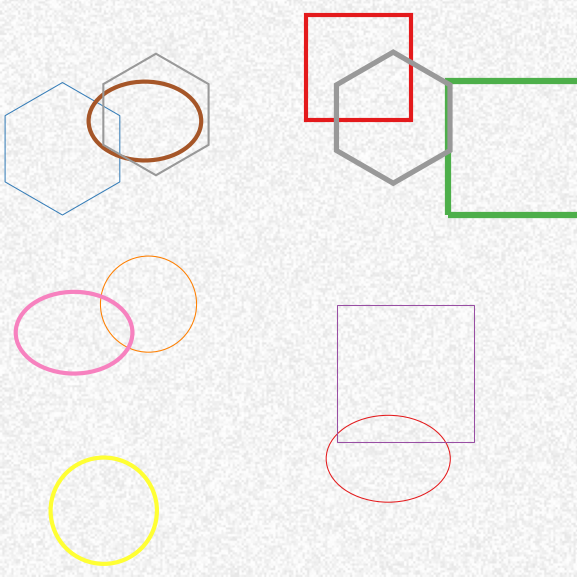[{"shape": "oval", "thickness": 0.5, "radius": 0.54, "center": [0.672, 0.205]}, {"shape": "square", "thickness": 2, "radius": 0.45, "center": [0.621, 0.882]}, {"shape": "hexagon", "thickness": 0.5, "radius": 0.57, "center": [0.108, 0.742]}, {"shape": "square", "thickness": 3, "radius": 0.58, "center": [0.893, 0.743]}, {"shape": "square", "thickness": 0.5, "radius": 0.6, "center": [0.702, 0.352]}, {"shape": "circle", "thickness": 0.5, "radius": 0.42, "center": [0.257, 0.473]}, {"shape": "circle", "thickness": 2, "radius": 0.46, "center": [0.18, 0.115]}, {"shape": "oval", "thickness": 2, "radius": 0.49, "center": [0.251, 0.79]}, {"shape": "oval", "thickness": 2, "radius": 0.51, "center": [0.128, 0.423]}, {"shape": "hexagon", "thickness": 2.5, "radius": 0.57, "center": [0.681, 0.795]}, {"shape": "hexagon", "thickness": 1, "radius": 0.53, "center": [0.27, 0.801]}]